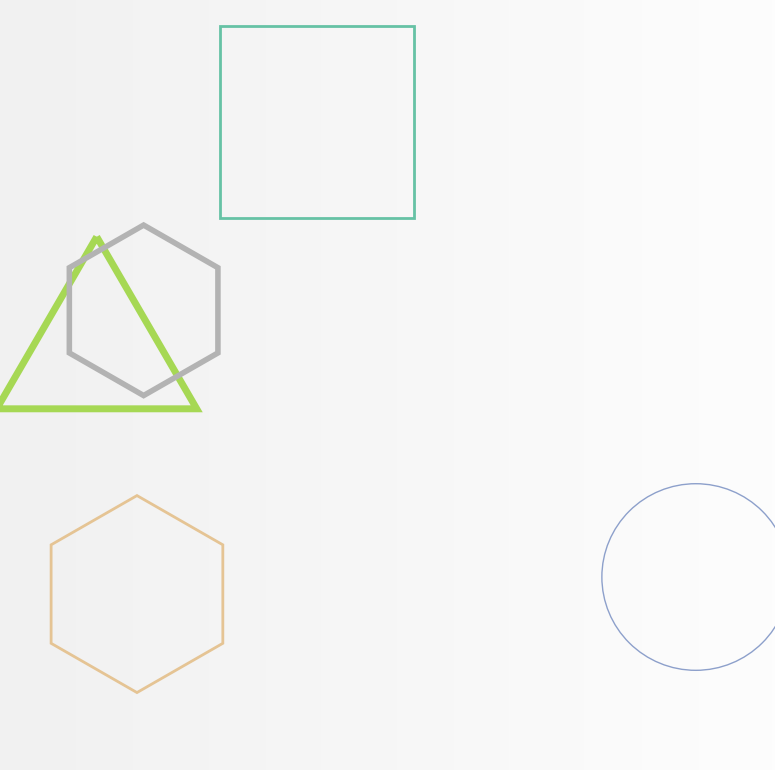[{"shape": "square", "thickness": 1, "radius": 0.62, "center": [0.409, 0.842]}, {"shape": "circle", "thickness": 0.5, "radius": 0.61, "center": [0.898, 0.251]}, {"shape": "triangle", "thickness": 2.5, "radius": 0.74, "center": [0.125, 0.544]}, {"shape": "hexagon", "thickness": 1, "radius": 0.64, "center": [0.177, 0.228]}, {"shape": "hexagon", "thickness": 2, "radius": 0.55, "center": [0.185, 0.597]}]